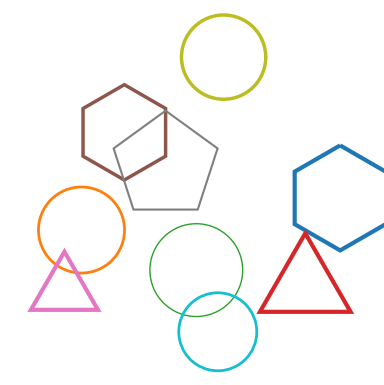[{"shape": "hexagon", "thickness": 3, "radius": 0.68, "center": [0.883, 0.486]}, {"shape": "circle", "thickness": 2, "radius": 0.56, "center": [0.212, 0.403]}, {"shape": "circle", "thickness": 1, "radius": 0.6, "center": [0.51, 0.298]}, {"shape": "triangle", "thickness": 3, "radius": 0.68, "center": [0.793, 0.258]}, {"shape": "hexagon", "thickness": 2.5, "radius": 0.62, "center": [0.323, 0.656]}, {"shape": "triangle", "thickness": 3, "radius": 0.5, "center": [0.167, 0.246]}, {"shape": "pentagon", "thickness": 1.5, "radius": 0.71, "center": [0.43, 0.571]}, {"shape": "circle", "thickness": 2.5, "radius": 0.55, "center": [0.581, 0.852]}, {"shape": "circle", "thickness": 2, "radius": 0.51, "center": [0.566, 0.138]}]